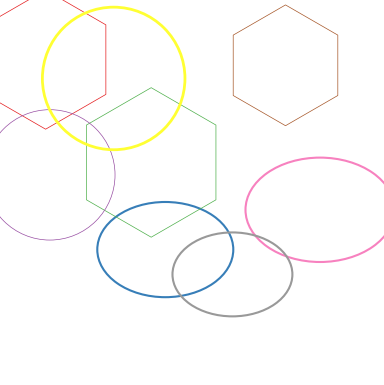[{"shape": "hexagon", "thickness": 0.5, "radius": 0.9, "center": [0.118, 0.845]}, {"shape": "oval", "thickness": 1.5, "radius": 0.88, "center": [0.429, 0.352]}, {"shape": "hexagon", "thickness": 0.5, "radius": 0.97, "center": [0.393, 0.578]}, {"shape": "circle", "thickness": 0.5, "radius": 0.85, "center": [0.129, 0.546]}, {"shape": "circle", "thickness": 2, "radius": 0.93, "center": [0.295, 0.796]}, {"shape": "hexagon", "thickness": 0.5, "radius": 0.78, "center": [0.742, 0.83]}, {"shape": "oval", "thickness": 1.5, "radius": 0.97, "center": [0.831, 0.455]}, {"shape": "oval", "thickness": 1.5, "radius": 0.78, "center": [0.604, 0.287]}]